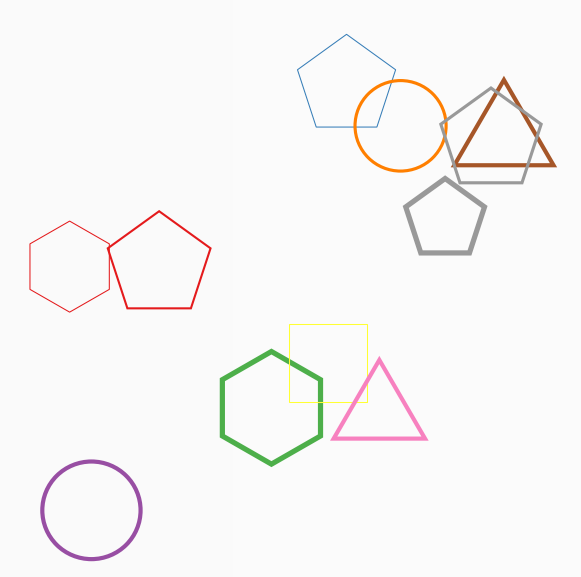[{"shape": "pentagon", "thickness": 1, "radius": 0.46, "center": [0.274, 0.54]}, {"shape": "hexagon", "thickness": 0.5, "radius": 0.39, "center": [0.12, 0.537]}, {"shape": "pentagon", "thickness": 0.5, "radius": 0.44, "center": [0.596, 0.851]}, {"shape": "hexagon", "thickness": 2.5, "radius": 0.49, "center": [0.467, 0.293]}, {"shape": "circle", "thickness": 2, "radius": 0.42, "center": [0.157, 0.115]}, {"shape": "circle", "thickness": 1.5, "radius": 0.39, "center": [0.689, 0.781]}, {"shape": "square", "thickness": 0.5, "radius": 0.33, "center": [0.564, 0.371]}, {"shape": "triangle", "thickness": 2, "radius": 0.49, "center": [0.867, 0.762]}, {"shape": "triangle", "thickness": 2, "radius": 0.45, "center": [0.653, 0.285]}, {"shape": "pentagon", "thickness": 1.5, "radius": 0.45, "center": [0.845, 0.756]}, {"shape": "pentagon", "thickness": 2.5, "radius": 0.36, "center": [0.766, 0.619]}]